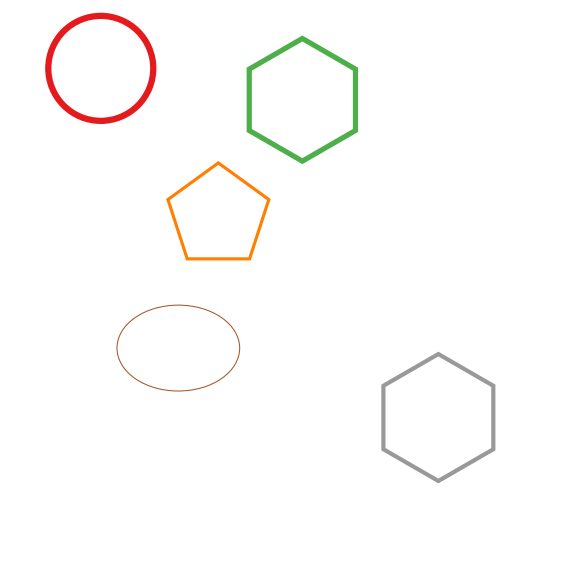[{"shape": "circle", "thickness": 3, "radius": 0.45, "center": [0.175, 0.881]}, {"shape": "hexagon", "thickness": 2.5, "radius": 0.53, "center": [0.524, 0.826]}, {"shape": "pentagon", "thickness": 1.5, "radius": 0.46, "center": [0.378, 0.625]}, {"shape": "oval", "thickness": 0.5, "radius": 0.53, "center": [0.309, 0.396]}, {"shape": "hexagon", "thickness": 2, "radius": 0.55, "center": [0.759, 0.276]}]